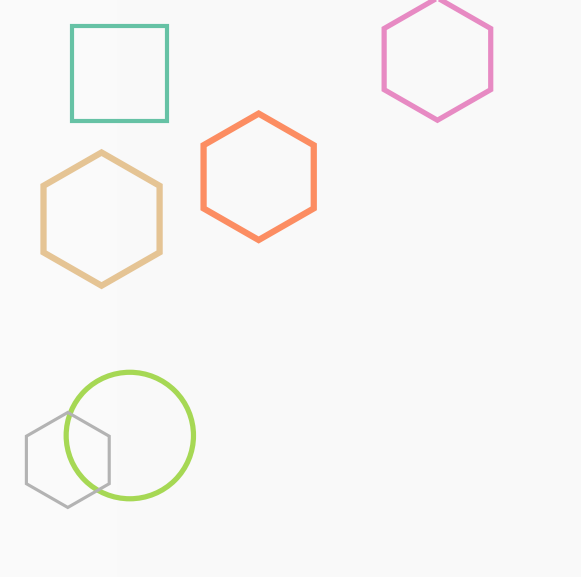[{"shape": "square", "thickness": 2, "radius": 0.41, "center": [0.206, 0.871]}, {"shape": "hexagon", "thickness": 3, "radius": 0.55, "center": [0.445, 0.693]}, {"shape": "hexagon", "thickness": 2.5, "radius": 0.53, "center": [0.753, 0.897]}, {"shape": "circle", "thickness": 2.5, "radius": 0.55, "center": [0.223, 0.245]}, {"shape": "hexagon", "thickness": 3, "radius": 0.58, "center": [0.175, 0.62]}, {"shape": "hexagon", "thickness": 1.5, "radius": 0.41, "center": [0.117, 0.203]}]